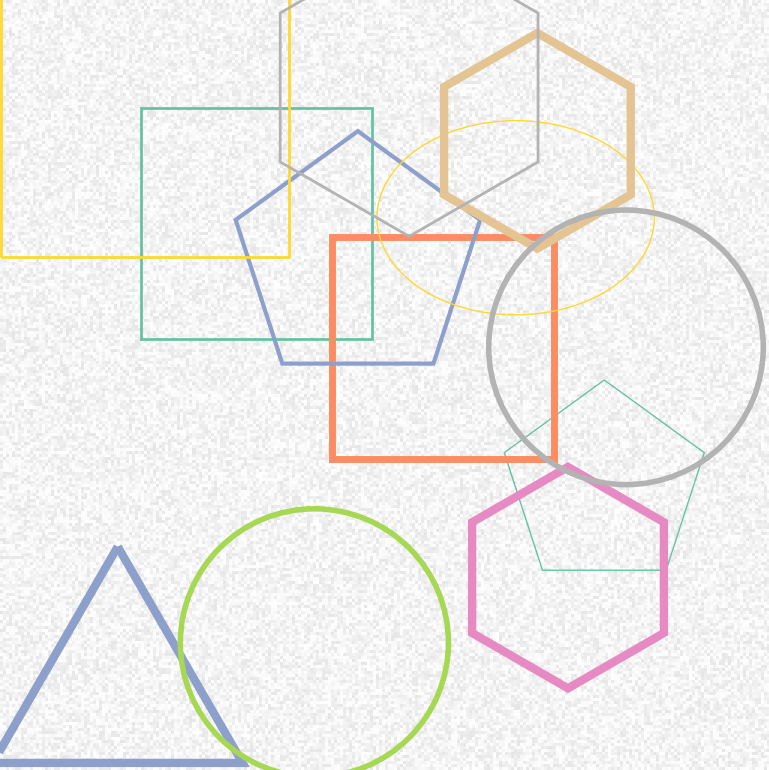[{"shape": "pentagon", "thickness": 0.5, "radius": 0.68, "center": [0.785, 0.37]}, {"shape": "square", "thickness": 1, "radius": 0.75, "center": [0.333, 0.71]}, {"shape": "square", "thickness": 2.5, "radius": 0.72, "center": [0.575, 0.548]}, {"shape": "pentagon", "thickness": 1.5, "radius": 0.83, "center": [0.465, 0.663]}, {"shape": "triangle", "thickness": 3, "radius": 0.94, "center": [0.153, 0.103]}, {"shape": "hexagon", "thickness": 3, "radius": 0.72, "center": [0.738, 0.25]}, {"shape": "circle", "thickness": 2, "radius": 0.87, "center": [0.408, 0.165]}, {"shape": "oval", "thickness": 0.5, "radius": 0.9, "center": [0.67, 0.717]}, {"shape": "square", "thickness": 1, "radius": 0.94, "center": [0.188, 0.854]}, {"shape": "hexagon", "thickness": 3, "radius": 0.7, "center": [0.698, 0.817]}, {"shape": "circle", "thickness": 2, "radius": 0.89, "center": [0.813, 0.549]}, {"shape": "hexagon", "thickness": 1, "radius": 0.97, "center": [0.531, 0.886]}]